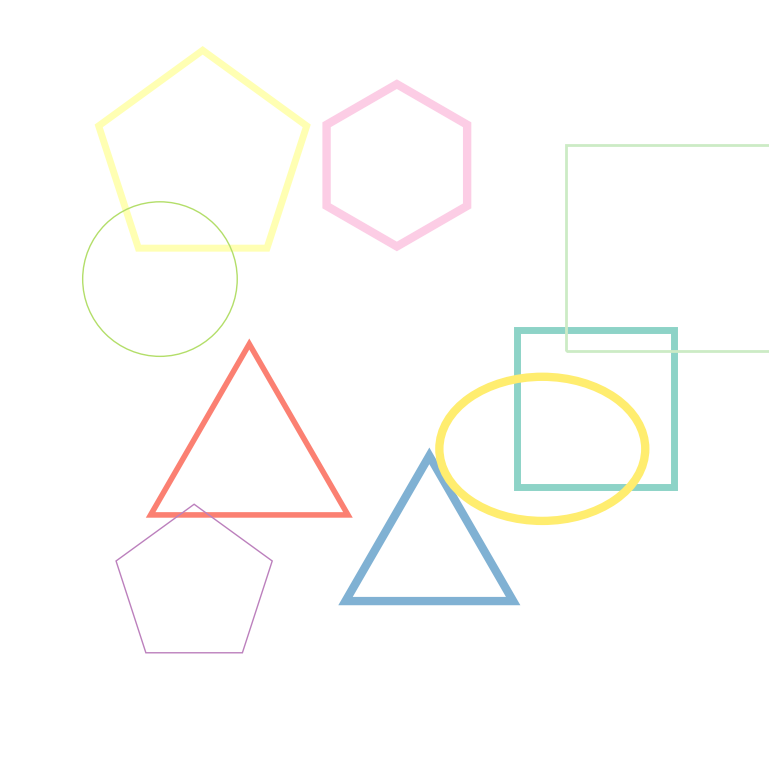[{"shape": "square", "thickness": 2.5, "radius": 0.51, "center": [0.774, 0.47]}, {"shape": "pentagon", "thickness": 2.5, "radius": 0.71, "center": [0.263, 0.793]}, {"shape": "triangle", "thickness": 2, "radius": 0.74, "center": [0.324, 0.405]}, {"shape": "triangle", "thickness": 3, "radius": 0.63, "center": [0.558, 0.282]}, {"shape": "circle", "thickness": 0.5, "radius": 0.5, "center": [0.208, 0.638]}, {"shape": "hexagon", "thickness": 3, "radius": 0.53, "center": [0.515, 0.785]}, {"shape": "pentagon", "thickness": 0.5, "radius": 0.53, "center": [0.252, 0.238]}, {"shape": "square", "thickness": 1, "radius": 0.67, "center": [0.869, 0.678]}, {"shape": "oval", "thickness": 3, "radius": 0.67, "center": [0.704, 0.417]}]